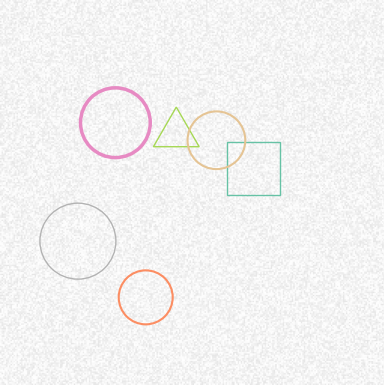[{"shape": "square", "thickness": 1, "radius": 0.34, "center": [0.658, 0.562]}, {"shape": "circle", "thickness": 1.5, "radius": 0.35, "center": [0.378, 0.228]}, {"shape": "circle", "thickness": 2.5, "radius": 0.45, "center": [0.3, 0.681]}, {"shape": "triangle", "thickness": 1, "radius": 0.34, "center": [0.458, 0.653]}, {"shape": "circle", "thickness": 1.5, "radius": 0.37, "center": [0.562, 0.636]}, {"shape": "circle", "thickness": 1, "radius": 0.49, "center": [0.202, 0.374]}]